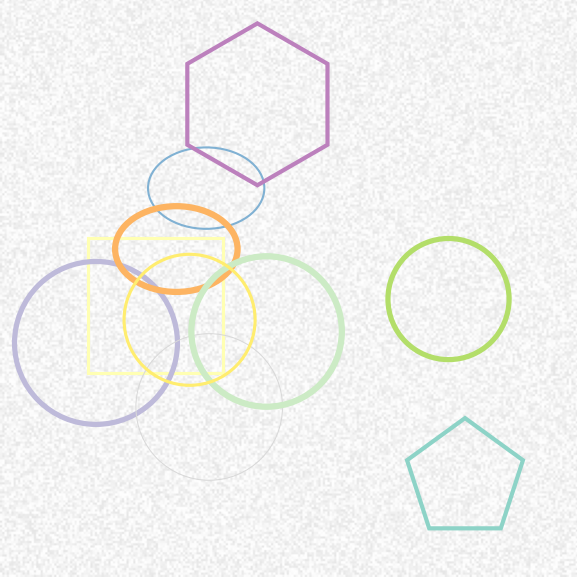[{"shape": "pentagon", "thickness": 2, "radius": 0.53, "center": [0.805, 0.17]}, {"shape": "square", "thickness": 1.5, "radius": 0.59, "center": [0.269, 0.47]}, {"shape": "circle", "thickness": 2.5, "radius": 0.71, "center": [0.166, 0.405]}, {"shape": "oval", "thickness": 1, "radius": 0.5, "center": [0.357, 0.673]}, {"shape": "oval", "thickness": 3, "radius": 0.53, "center": [0.305, 0.568]}, {"shape": "circle", "thickness": 2.5, "radius": 0.52, "center": [0.777, 0.481]}, {"shape": "circle", "thickness": 0.5, "radius": 0.63, "center": [0.362, 0.294]}, {"shape": "hexagon", "thickness": 2, "radius": 0.7, "center": [0.446, 0.819]}, {"shape": "circle", "thickness": 3, "radius": 0.65, "center": [0.462, 0.425]}, {"shape": "circle", "thickness": 1.5, "radius": 0.57, "center": [0.328, 0.445]}]